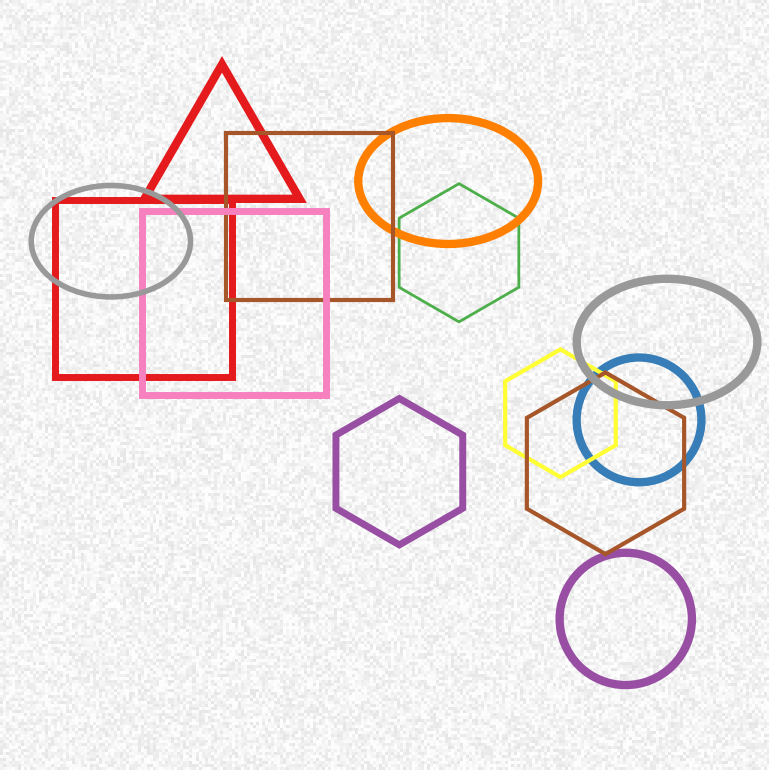[{"shape": "triangle", "thickness": 3, "radius": 0.58, "center": [0.288, 0.8]}, {"shape": "square", "thickness": 2.5, "radius": 0.57, "center": [0.186, 0.626]}, {"shape": "circle", "thickness": 3, "radius": 0.41, "center": [0.83, 0.455]}, {"shape": "hexagon", "thickness": 1, "radius": 0.45, "center": [0.596, 0.672]}, {"shape": "circle", "thickness": 3, "radius": 0.43, "center": [0.813, 0.196]}, {"shape": "hexagon", "thickness": 2.5, "radius": 0.48, "center": [0.519, 0.387]}, {"shape": "oval", "thickness": 3, "radius": 0.58, "center": [0.582, 0.765]}, {"shape": "hexagon", "thickness": 1.5, "radius": 0.41, "center": [0.728, 0.463]}, {"shape": "square", "thickness": 1.5, "radius": 0.54, "center": [0.402, 0.719]}, {"shape": "hexagon", "thickness": 1.5, "radius": 0.59, "center": [0.786, 0.398]}, {"shape": "square", "thickness": 2.5, "radius": 0.6, "center": [0.303, 0.606]}, {"shape": "oval", "thickness": 3, "radius": 0.59, "center": [0.866, 0.556]}, {"shape": "oval", "thickness": 2, "radius": 0.52, "center": [0.144, 0.687]}]